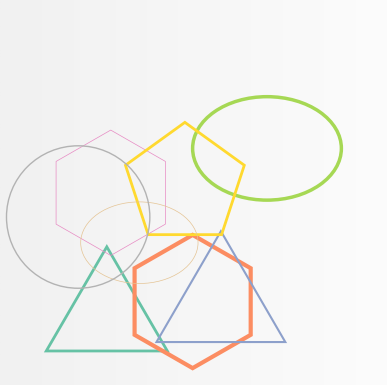[{"shape": "triangle", "thickness": 2, "radius": 0.9, "center": [0.276, 0.179]}, {"shape": "hexagon", "thickness": 3, "radius": 0.86, "center": [0.497, 0.217]}, {"shape": "triangle", "thickness": 1.5, "radius": 0.96, "center": [0.57, 0.208]}, {"shape": "hexagon", "thickness": 0.5, "radius": 0.81, "center": [0.286, 0.499]}, {"shape": "oval", "thickness": 2.5, "radius": 0.96, "center": [0.689, 0.615]}, {"shape": "pentagon", "thickness": 2, "radius": 0.81, "center": [0.477, 0.521]}, {"shape": "oval", "thickness": 0.5, "radius": 0.76, "center": [0.36, 0.37]}, {"shape": "circle", "thickness": 1, "radius": 0.92, "center": [0.202, 0.436]}]